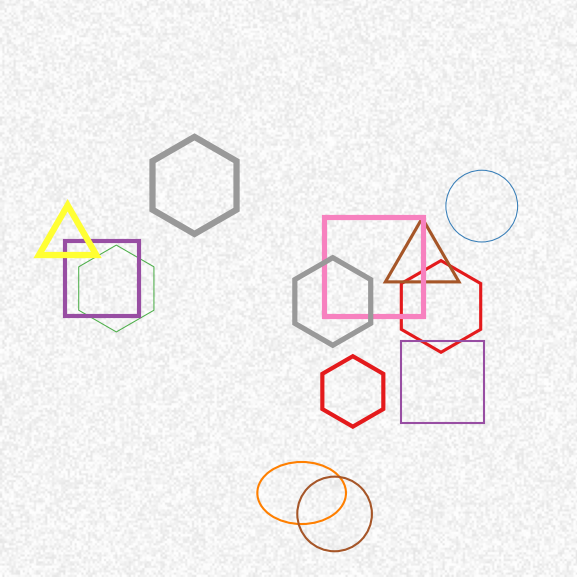[{"shape": "hexagon", "thickness": 2, "radius": 0.3, "center": [0.611, 0.321]}, {"shape": "hexagon", "thickness": 1.5, "radius": 0.4, "center": [0.764, 0.469]}, {"shape": "circle", "thickness": 0.5, "radius": 0.31, "center": [0.834, 0.642]}, {"shape": "hexagon", "thickness": 0.5, "radius": 0.38, "center": [0.201, 0.5]}, {"shape": "square", "thickness": 1, "radius": 0.36, "center": [0.767, 0.338]}, {"shape": "square", "thickness": 2, "radius": 0.32, "center": [0.177, 0.517]}, {"shape": "oval", "thickness": 1, "radius": 0.38, "center": [0.522, 0.145]}, {"shape": "triangle", "thickness": 3, "radius": 0.29, "center": [0.117, 0.586]}, {"shape": "circle", "thickness": 1, "radius": 0.32, "center": [0.579, 0.109]}, {"shape": "triangle", "thickness": 1.5, "radius": 0.37, "center": [0.731, 0.548]}, {"shape": "square", "thickness": 2.5, "radius": 0.43, "center": [0.647, 0.537]}, {"shape": "hexagon", "thickness": 2.5, "radius": 0.38, "center": [0.576, 0.477]}, {"shape": "hexagon", "thickness": 3, "radius": 0.42, "center": [0.337, 0.678]}]